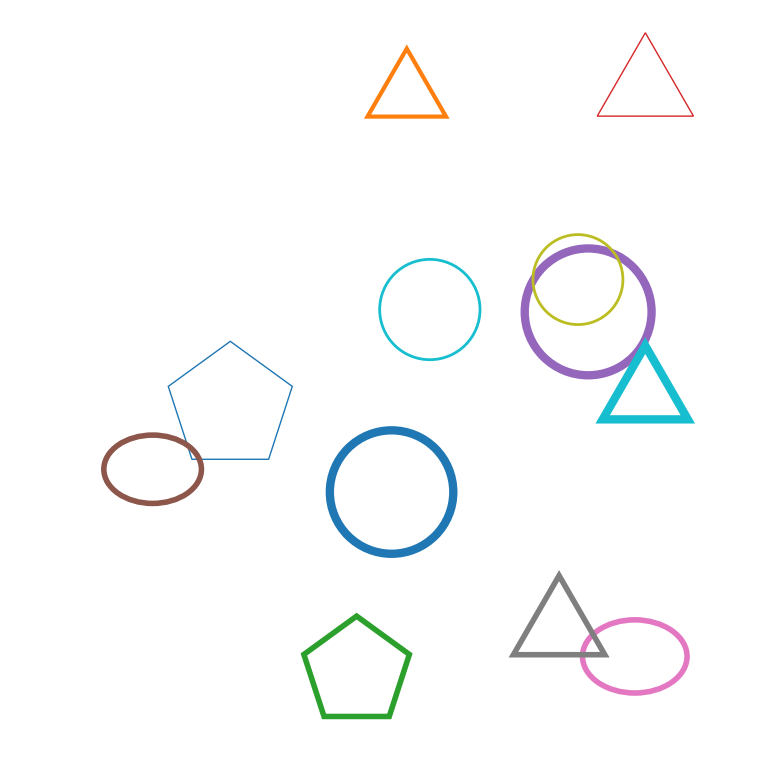[{"shape": "circle", "thickness": 3, "radius": 0.4, "center": [0.509, 0.361]}, {"shape": "pentagon", "thickness": 0.5, "radius": 0.42, "center": [0.299, 0.472]}, {"shape": "triangle", "thickness": 1.5, "radius": 0.29, "center": [0.528, 0.878]}, {"shape": "pentagon", "thickness": 2, "radius": 0.36, "center": [0.463, 0.128]}, {"shape": "triangle", "thickness": 0.5, "radius": 0.36, "center": [0.838, 0.885]}, {"shape": "circle", "thickness": 3, "radius": 0.41, "center": [0.764, 0.595]}, {"shape": "oval", "thickness": 2, "radius": 0.32, "center": [0.198, 0.391]}, {"shape": "oval", "thickness": 2, "radius": 0.34, "center": [0.824, 0.148]}, {"shape": "triangle", "thickness": 2, "radius": 0.34, "center": [0.726, 0.184]}, {"shape": "circle", "thickness": 1, "radius": 0.29, "center": [0.751, 0.637]}, {"shape": "circle", "thickness": 1, "radius": 0.33, "center": [0.558, 0.598]}, {"shape": "triangle", "thickness": 3, "radius": 0.32, "center": [0.838, 0.487]}]